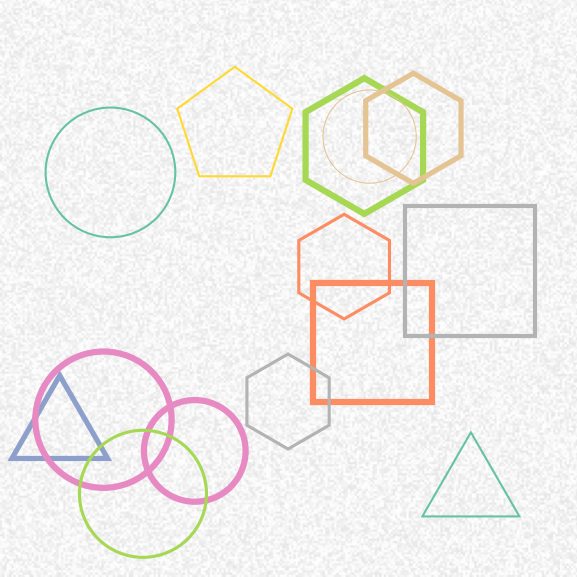[{"shape": "circle", "thickness": 1, "radius": 0.56, "center": [0.191, 0.701]}, {"shape": "triangle", "thickness": 1, "radius": 0.49, "center": [0.815, 0.153]}, {"shape": "square", "thickness": 3, "radius": 0.51, "center": [0.645, 0.406]}, {"shape": "hexagon", "thickness": 1.5, "radius": 0.45, "center": [0.596, 0.537]}, {"shape": "triangle", "thickness": 2.5, "radius": 0.48, "center": [0.103, 0.253]}, {"shape": "circle", "thickness": 3, "radius": 0.44, "center": [0.337, 0.218]}, {"shape": "circle", "thickness": 3, "radius": 0.59, "center": [0.179, 0.272]}, {"shape": "circle", "thickness": 1.5, "radius": 0.55, "center": [0.248, 0.144]}, {"shape": "hexagon", "thickness": 3, "radius": 0.59, "center": [0.631, 0.746]}, {"shape": "pentagon", "thickness": 1, "radius": 0.52, "center": [0.407, 0.779]}, {"shape": "hexagon", "thickness": 2.5, "radius": 0.48, "center": [0.716, 0.777]}, {"shape": "circle", "thickness": 0.5, "radius": 0.4, "center": [0.64, 0.763]}, {"shape": "hexagon", "thickness": 1.5, "radius": 0.41, "center": [0.499, 0.304]}, {"shape": "square", "thickness": 2, "radius": 0.56, "center": [0.814, 0.53]}]